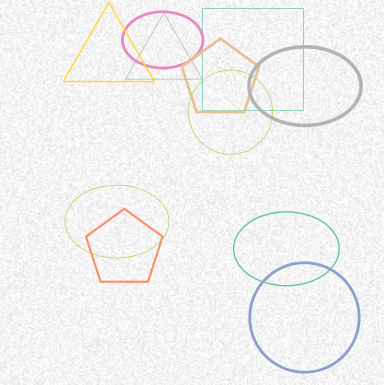[{"shape": "square", "thickness": 0.5, "radius": 0.66, "center": [0.656, 0.847]}, {"shape": "oval", "thickness": 1, "radius": 0.69, "center": [0.744, 0.354]}, {"shape": "pentagon", "thickness": 1.5, "radius": 0.52, "center": [0.323, 0.353]}, {"shape": "circle", "thickness": 2, "radius": 0.71, "center": [0.791, 0.175]}, {"shape": "oval", "thickness": 2, "radius": 0.52, "center": [0.423, 0.896]}, {"shape": "oval", "thickness": 0.5, "radius": 0.68, "center": [0.304, 0.425]}, {"shape": "circle", "thickness": 0.5, "radius": 0.55, "center": [0.599, 0.709]}, {"shape": "triangle", "thickness": 1, "radius": 0.68, "center": [0.283, 0.857]}, {"shape": "pentagon", "thickness": 2, "radius": 0.53, "center": [0.572, 0.794]}, {"shape": "triangle", "thickness": 0.5, "radius": 0.57, "center": [0.426, 0.852]}, {"shape": "oval", "thickness": 2.5, "radius": 0.73, "center": [0.792, 0.776]}]